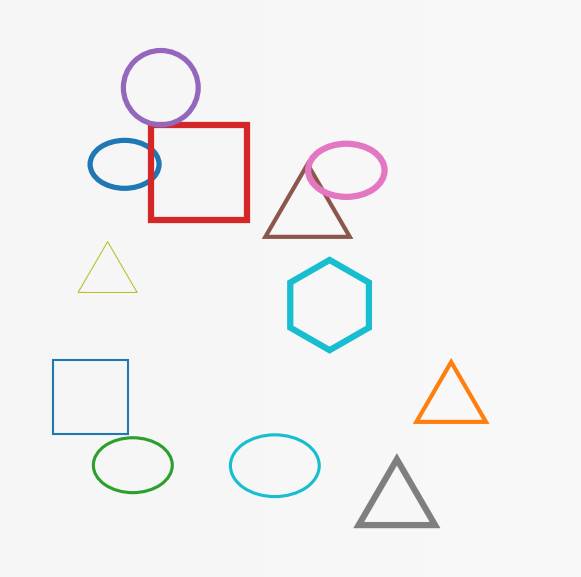[{"shape": "oval", "thickness": 2.5, "radius": 0.3, "center": [0.214, 0.715]}, {"shape": "square", "thickness": 1, "radius": 0.32, "center": [0.156, 0.312]}, {"shape": "triangle", "thickness": 2, "radius": 0.35, "center": [0.776, 0.303]}, {"shape": "oval", "thickness": 1.5, "radius": 0.34, "center": [0.228, 0.194]}, {"shape": "square", "thickness": 3, "radius": 0.41, "center": [0.343, 0.701]}, {"shape": "circle", "thickness": 2.5, "radius": 0.32, "center": [0.277, 0.847]}, {"shape": "triangle", "thickness": 2, "radius": 0.42, "center": [0.529, 0.631]}, {"shape": "oval", "thickness": 3, "radius": 0.33, "center": [0.596, 0.704]}, {"shape": "triangle", "thickness": 3, "radius": 0.38, "center": [0.683, 0.128]}, {"shape": "triangle", "thickness": 0.5, "radius": 0.29, "center": [0.185, 0.522]}, {"shape": "oval", "thickness": 1.5, "radius": 0.38, "center": [0.473, 0.193]}, {"shape": "hexagon", "thickness": 3, "radius": 0.39, "center": [0.567, 0.471]}]